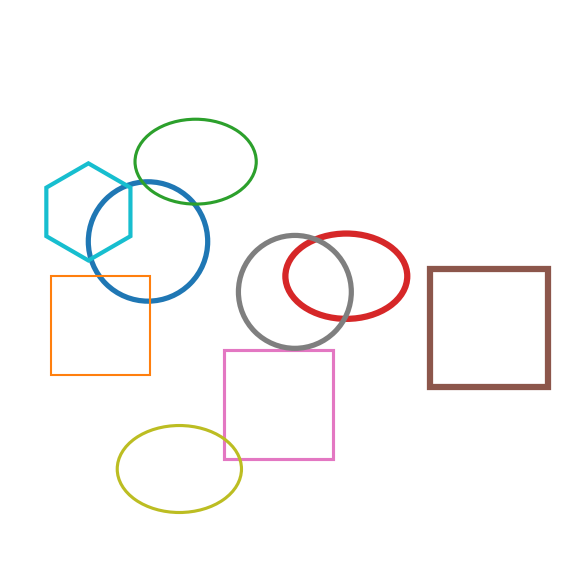[{"shape": "circle", "thickness": 2.5, "radius": 0.52, "center": [0.256, 0.581]}, {"shape": "square", "thickness": 1, "radius": 0.43, "center": [0.174, 0.435]}, {"shape": "oval", "thickness": 1.5, "radius": 0.52, "center": [0.339, 0.719]}, {"shape": "oval", "thickness": 3, "radius": 0.53, "center": [0.6, 0.521]}, {"shape": "square", "thickness": 3, "radius": 0.51, "center": [0.847, 0.431]}, {"shape": "square", "thickness": 1.5, "radius": 0.47, "center": [0.483, 0.298]}, {"shape": "circle", "thickness": 2.5, "radius": 0.49, "center": [0.511, 0.494]}, {"shape": "oval", "thickness": 1.5, "radius": 0.54, "center": [0.311, 0.187]}, {"shape": "hexagon", "thickness": 2, "radius": 0.42, "center": [0.153, 0.632]}]